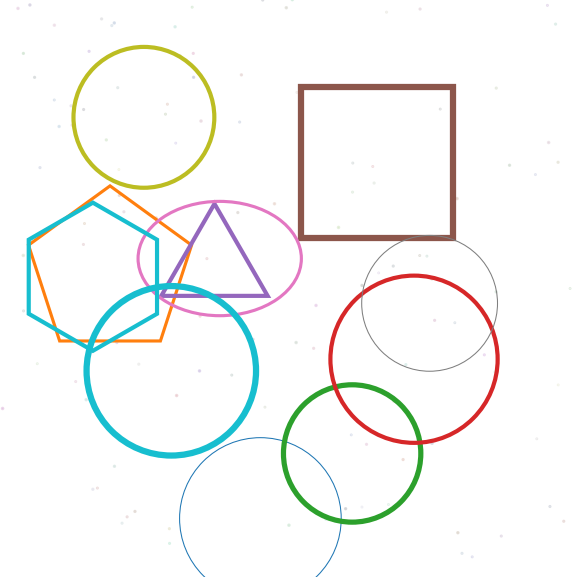[{"shape": "circle", "thickness": 0.5, "radius": 0.7, "center": [0.451, 0.101]}, {"shape": "pentagon", "thickness": 1.5, "radius": 0.74, "center": [0.191, 0.529]}, {"shape": "circle", "thickness": 2.5, "radius": 0.59, "center": [0.61, 0.214]}, {"shape": "circle", "thickness": 2, "radius": 0.72, "center": [0.717, 0.377]}, {"shape": "triangle", "thickness": 2, "radius": 0.53, "center": [0.371, 0.54]}, {"shape": "square", "thickness": 3, "radius": 0.66, "center": [0.652, 0.718]}, {"shape": "oval", "thickness": 1.5, "radius": 0.71, "center": [0.38, 0.551]}, {"shape": "circle", "thickness": 0.5, "radius": 0.59, "center": [0.744, 0.474]}, {"shape": "circle", "thickness": 2, "radius": 0.61, "center": [0.249, 0.796]}, {"shape": "hexagon", "thickness": 2, "radius": 0.64, "center": [0.161, 0.52]}, {"shape": "circle", "thickness": 3, "radius": 0.73, "center": [0.297, 0.357]}]